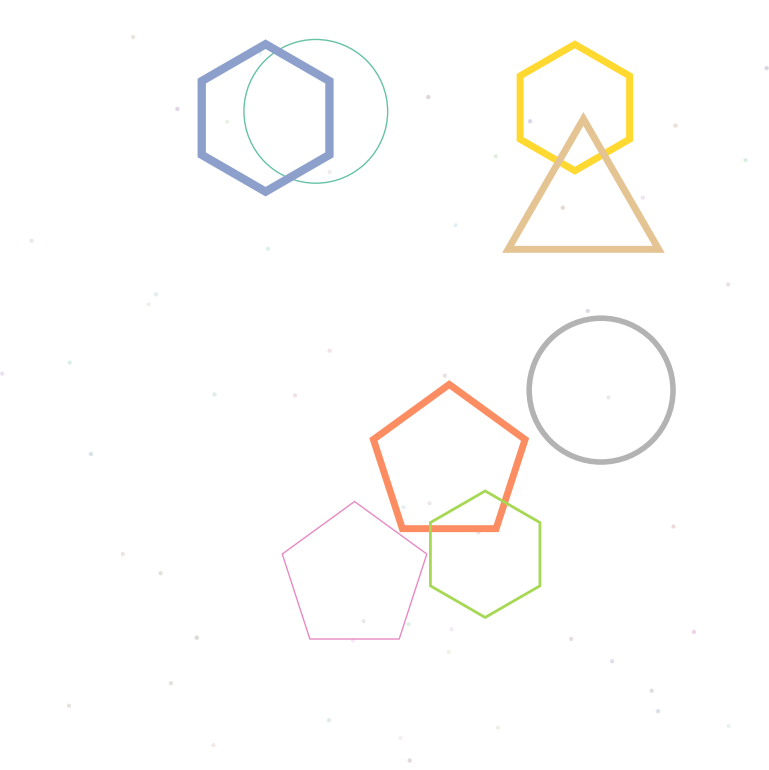[{"shape": "circle", "thickness": 0.5, "radius": 0.47, "center": [0.41, 0.855]}, {"shape": "pentagon", "thickness": 2.5, "radius": 0.52, "center": [0.583, 0.397]}, {"shape": "hexagon", "thickness": 3, "radius": 0.48, "center": [0.345, 0.847]}, {"shape": "pentagon", "thickness": 0.5, "radius": 0.49, "center": [0.46, 0.25]}, {"shape": "hexagon", "thickness": 1, "radius": 0.41, "center": [0.63, 0.28]}, {"shape": "hexagon", "thickness": 2.5, "radius": 0.41, "center": [0.747, 0.86]}, {"shape": "triangle", "thickness": 2.5, "radius": 0.56, "center": [0.758, 0.733]}, {"shape": "circle", "thickness": 2, "radius": 0.47, "center": [0.781, 0.493]}]